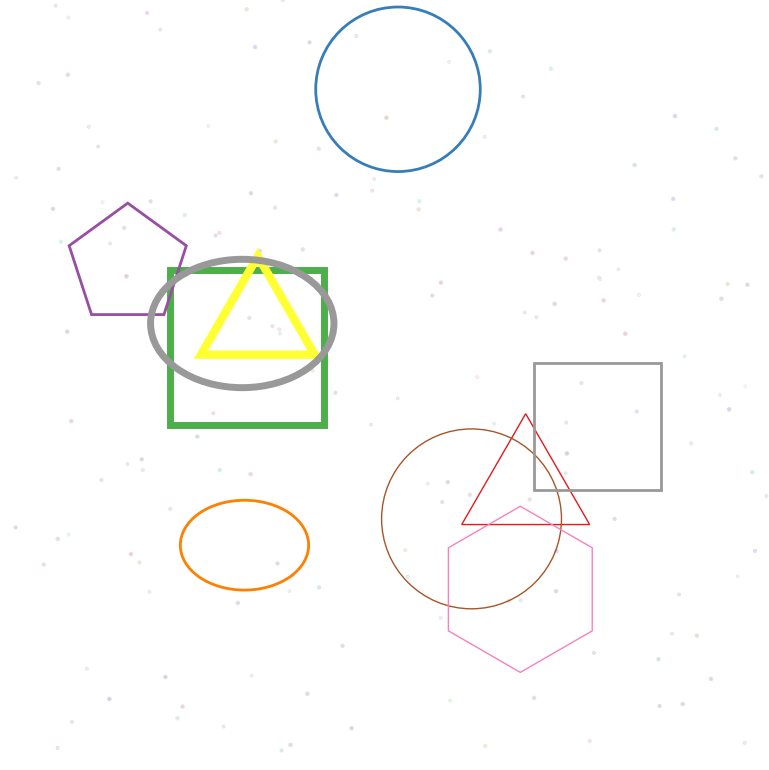[{"shape": "triangle", "thickness": 0.5, "radius": 0.48, "center": [0.683, 0.367]}, {"shape": "circle", "thickness": 1, "radius": 0.53, "center": [0.517, 0.884]}, {"shape": "square", "thickness": 2.5, "radius": 0.5, "center": [0.32, 0.549]}, {"shape": "pentagon", "thickness": 1, "radius": 0.4, "center": [0.166, 0.656]}, {"shape": "oval", "thickness": 1, "radius": 0.42, "center": [0.317, 0.292]}, {"shape": "triangle", "thickness": 3, "radius": 0.43, "center": [0.335, 0.582]}, {"shape": "circle", "thickness": 0.5, "radius": 0.58, "center": [0.612, 0.326]}, {"shape": "hexagon", "thickness": 0.5, "radius": 0.54, "center": [0.676, 0.235]}, {"shape": "oval", "thickness": 2.5, "radius": 0.6, "center": [0.315, 0.58]}, {"shape": "square", "thickness": 1, "radius": 0.41, "center": [0.776, 0.446]}]